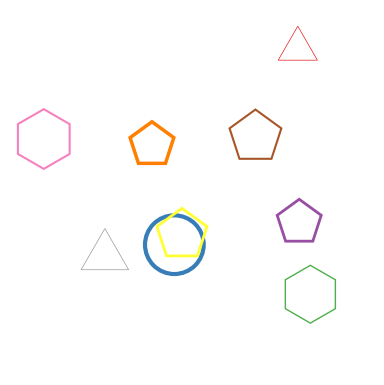[{"shape": "triangle", "thickness": 0.5, "radius": 0.29, "center": [0.773, 0.873]}, {"shape": "circle", "thickness": 3, "radius": 0.38, "center": [0.453, 0.364]}, {"shape": "hexagon", "thickness": 1, "radius": 0.38, "center": [0.806, 0.236]}, {"shape": "pentagon", "thickness": 2, "radius": 0.3, "center": [0.777, 0.422]}, {"shape": "pentagon", "thickness": 2.5, "radius": 0.3, "center": [0.395, 0.624]}, {"shape": "pentagon", "thickness": 2, "radius": 0.34, "center": [0.473, 0.391]}, {"shape": "pentagon", "thickness": 1.5, "radius": 0.35, "center": [0.664, 0.645]}, {"shape": "hexagon", "thickness": 1.5, "radius": 0.39, "center": [0.114, 0.639]}, {"shape": "triangle", "thickness": 0.5, "radius": 0.36, "center": [0.272, 0.335]}]